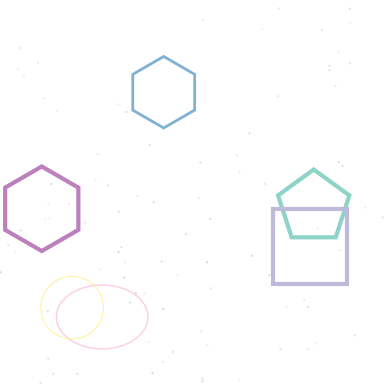[{"shape": "pentagon", "thickness": 3, "radius": 0.49, "center": [0.815, 0.462]}, {"shape": "square", "thickness": 3, "radius": 0.48, "center": [0.805, 0.36]}, {"shape": "hexagon", "thickness": 2, "radius": 0.46, "center": [0.425, 0.76]}, {"shape": "oval", "thickness": 1, "radius": 0.59, "center": [0.265, 0.177]}, {"shape": "hexagon", "thickness": 3, "radius": 0.55, "center": [0.108, 0.458]}, {"shape": "circle", "thickness": 0.5, "radius": 0.41, "center": [0.187, 0.201]}]